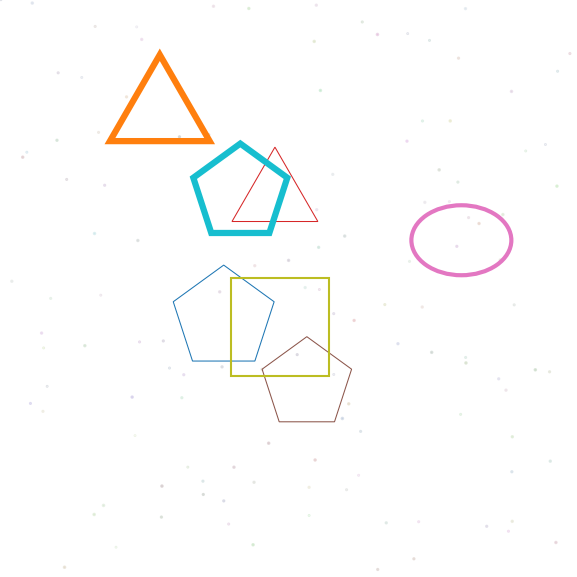[{"shape": "pentagon", "thickness": 0.5, "radius": 0.46, "center": [0.387, 0.448]}, {"shape": "triangle", "thickness": 3, "radius": 0.5, "center": [0.277, 0.805]}, {"shape": "triangle", "thickness": 0.5, "radius": 0.43, "center": [0.476, 0.658]}, {"shape": "pentagon", "thickness": 0.5, "radius": 0.41, "center": [0.531, 0.335]}, {"shape": "oval", "thickness": 2, "radius": 0.43, "center": [0.799, 0.583]}, {"shape": "square", "thickness": 1, "radius": 0.42, "center": [0.485, 0.434]}, {"shape": "pentagon", "thickness": 3, "radius": 0.43, "center": [0.416, 0.665]}]